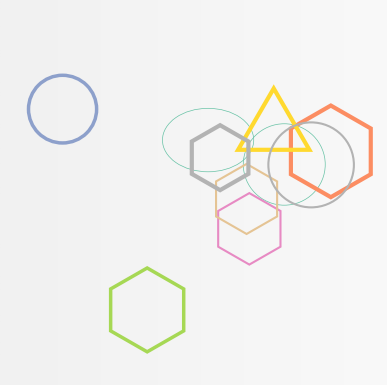[{"shape": "oval", "thickness": 0.5, "radius": 0.59, "center": [0.537, 0.636]}, {"shape": "circle", "thickness": 0.5, "radius": 0.53, "center": [0.734, 0.573]}, {"shape": "hexagon", "thickness": 3, "radius": 0.59, "center": [0.854, 0.607]}, {"shape": "circle", "thickness": 2.5, "radius": 0.44, "center": [0.161, 0.717]}, {"shape": "hexagon", "thickness": 1.5, "radius": 0.46, "center": [0.643, 0.406]}, {"shape": "hexagon", "thickness": 2.5, "radius": 0.54, "center": [0.38, 0.195]}, {"shape": "triangle", "thickness": 3, "radius": 0.53, "center": [0.706, 0.664]}, {"shape": "hexagon", "thickness": 1.5, "radius": 0.45, "center": [0.636, 0.483]}, {"shape": "hexagon", "thickness": 3, "radius": 0.42, "center": [0.568, 0.59]}, {"shape": "circle", "thickness": 1.5, "radius": 0.55, "center": [0.803, 0.572]}]